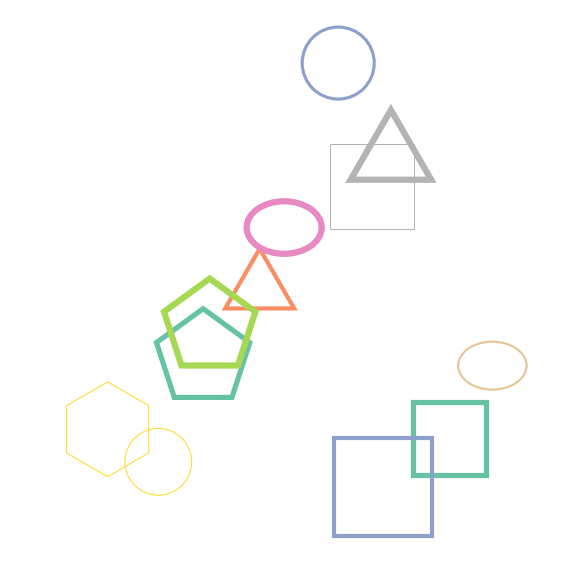[{"shape": "pentagon", "thickness": 2.5, "radius": 0.42, "center": [0.352, 0.38]}, {"shape": "square", "thickness": 2.5, "radius": 0.31, "center": [0.778, 0.24]}, {"shape": "triangle", "thickness": 2, "radius": 0.34, "center": [0.45, 0.5]}, {"shape": "square", "thickness": 2, "radius": 0.43, "center": [0.664, 0.155]}, {"shape": "circle", "thickness": 1.5, "radius": 0.31, "center": [0.586, 0.89]}, {"shape": "oval", "thickness": 3, "radius": 0.32, "center": [0.492, 0.605]}, {"shape": "pentagon", "thickness": 3, "radius": 0.42, "center": [0.363, 0.434]}, {"shape": "circle", "thickness": 0.5, "radius": 0.29, "center": [0.274, 0.199]}, {"shape": "hexagon", "thickness": 0.5, "radius": 0.41, "center": [0.186, 0.256]}, {"shape": "oval", "thickness": 1, "radius": 0.3, "center": [0.853, 0.366]}, {"shape": "triangle", "thickness": 3, "radius": 0.4, "center": [0.677, 0.728]}, {"shape": "square", "thickness": 0.5, "radius": 0.36, "center": [0.645, 0.676]}]